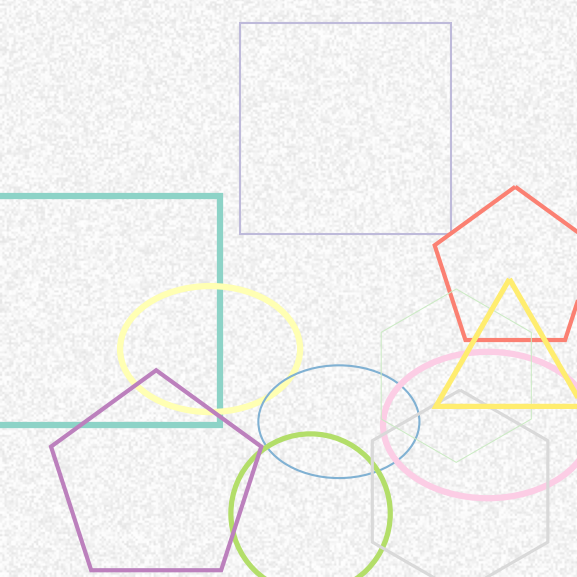[{"shape": "square", "thickness": 3, "radius": 0.99, "center": [0.182, 0.461]}, {"shape": "oval", "thickness": 3, "radius": 0.78, "center": [0.364, 0.395]}, {"shape": "square", "thickness": 1, "radius": 0.91, "center": [0.599, 0.776]}, {"shape": "pentagon", "thickness": 2, "radius": 0.73, "center": [0.892, 0.529]}, {"shape": "oval", "thickness": 1, "radius": 0.7, "center": [0.587, 0.269]}, {"shape": "circle", "thickness": 2.5, "radius": 0.69, "center": [0.538, 0.11]}, {"shape": "oval", "thickness": 3, "radius": 0.91, "center": [0.844, 0.263]}, {"shape": "hexagon", "thickness": 1.5, "radius": 0.88, "center": [0.797, 0.148]}, {"shape": "pentagon", "thickness": 2, "radius": 0.96, "center": [0.27, 0.167]}, {"shape": "hexagon", "thickness": 0.5, "radius": 0.75, "center": [0.79, 0.349]}, {"shape": "triangle", "thickness": 2.5, "radius": 0.74, "center": [0.882, 0.369]}]